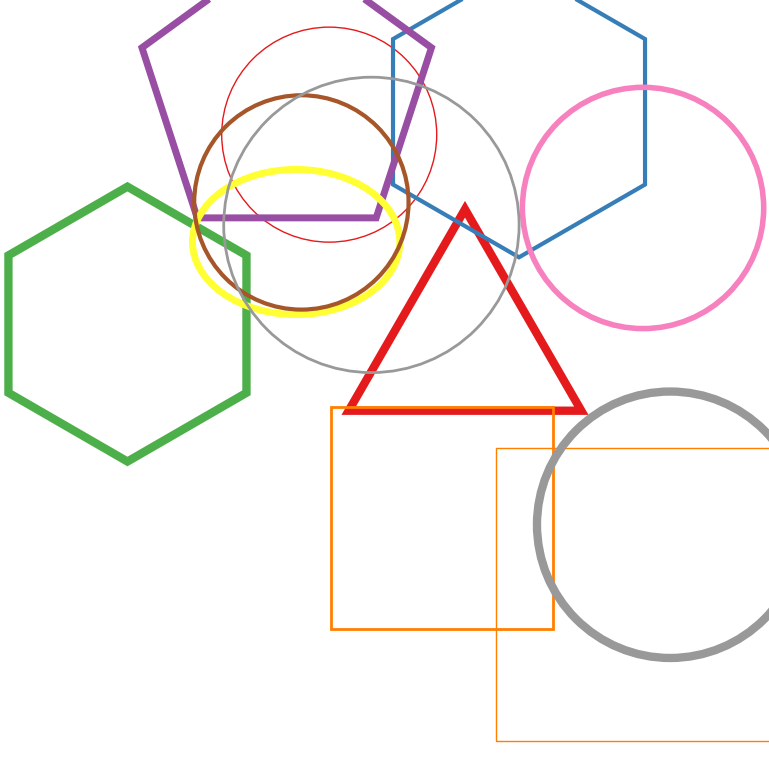[{"shape": "triangle", "thickness": 3, "radius": 0.87, "center": [0.604, 0.554]}, {"shape": "circle", "thickness": 0.5, "radius": 0.7, "center": [0.428, 0.825]}, {"shape": "hexagon", "thickness": 1.5, "radius": 0.94, "center": [0.674, 0.855]}, {"shape": "hexagon", "thickness": 3, "radius": 0.89, "center": [0.166, 0.579]}, {"shape": "pentagon", "thickness": 2.5, "radius": 0.99, "center": [0.372, 0.877]}, {"shape": "square", "thickness": 1, "radius": 0.72, "center": [0.574, 0.327]}, {"shape": "square", "thickness": 0.5, "radius": 0.95, "center": [0.834, 0.227]}, {"shape": "oval", "thickness": 2.5, "radius": 0.67, "center": [0.385, 0.686]}, {"shape": "circle", "thickness": 1.5, "radius": 0.7, "center": [0.391, 0.737]}, {"shape": "circle", "thickness": 2, "radius": 0.78, "center": [0.835, 0.73]}, {"shape": "circle", "thickness": 3, "radius": 0.87, "center": [0.87, 0.318]}, {"shape": "circle", "thickness": 1, "radius": 0.96, "center": [0.482, 0.708]}]